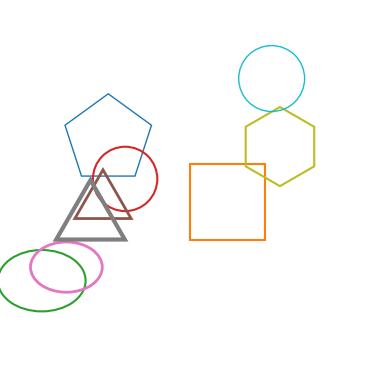[{"shape": "pentagon", "thickness": 1, "radius": 0.59, "center": [0.281, 0.638]}, {"shape": "square", "thickness": 1.5, "radius": 0.49, "center": [0.59, 0.476]}, {"shape": "oval", "thickness": 1.5, "radius": 0.57, "center": [0.108, 0.271]}, {"shape": "circle", "thickness": 1.5, "radius": 0.42, "center": [0.325, 0.535]}, {"shape": "triangle", "thickness": 2, "radius": 0.42, "center": [0.267, 0.475]}, {"shape": "oval", "thickness": 2, "radius": 0.47, "center": [0.172, 0.306]}, {"shape": "triangle", "thickness": 3, "radius": 0.51, "center": [0.235, 0.429]}, {"shape": "hexagon", "thickness": 1.5, "radius": 0.51, "center": [0.727, 0.619]}, {"shape": "circle", "thickness": 1, "radius": 0.43, "center": [0.706, 0.796]}]